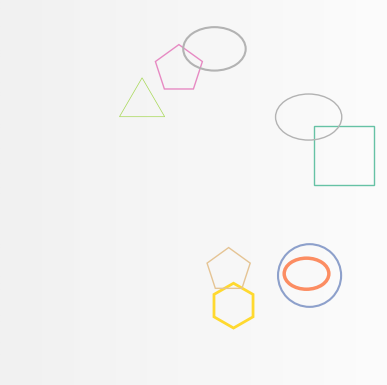[{"shape": "square", "thickness": 1, "radius": 0.39, "center": [0.887, 0.597]}, {"shape": "oval", "thickness": 2.5, "radius": 0.29, "center": [0.791, 0.289]}, {"shape": "circle", "thickness": 1.5, "radius": 0.41, "center": [0.799, 0.284]}, {"shape": "pentagon", "thickness": 1, "radius": 0.32, "center": [0.462, 0.82]}, {"shape": "triangle", "thickness": 0.5, "radius": 0.34, "center": [0.367, 0.731]}, {"shape": "hexagon", "thickness": 2, "radius": 0.29, "center": [0.603, 0.206]}, {"shape": "pentagon", "thickness": 1, "radius": 0.29, "center": [0.59, 0.298]}, {"shape": "oval", "thickness": 1, "radius": 0.43, "center": [0.797, 0.696]}, {"shape": "oval", "thickness": 1.5, "radius": 0.4, "center": [0.553, 0.873]}]